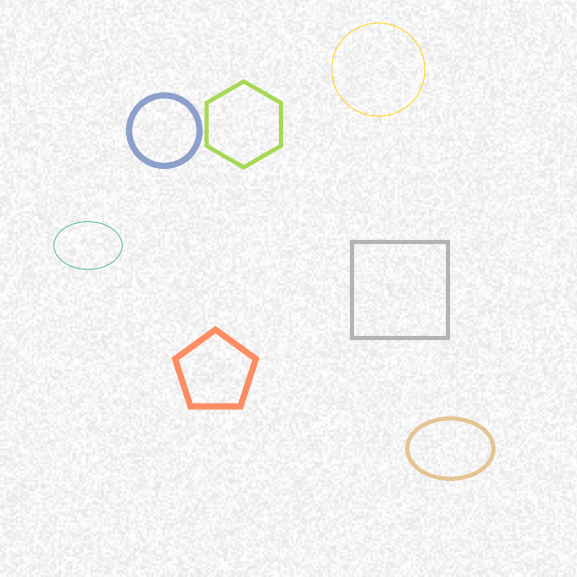[{"shape": "oval", "thickness": 0.5, "radius": 0.3, "center": [0.152, 0.574]}, {"shape": "pentagon", "thickness": 3, "radius": 0.37, "center": [0.373, 0.355]}, {"shape": "circle", "thickness": 3, "radius": 0.31, "center": [0.285, 0.773]}, {"shape": "hexagon", "thickness": 2, "radius": 0.37, "center": [0.422, 0.784]}, {"shape": "circle", "thickness": 0.5, "radius": 0.4, "center": [0.655, 0.879]}, {"shape": "oval", "thickness": 2, "radius": 0.37, "center": [0.78, 0.222]}, {"shape": "square", "thickness": 2, "radius": 0.42, "center": [0.693, 0.498]}]